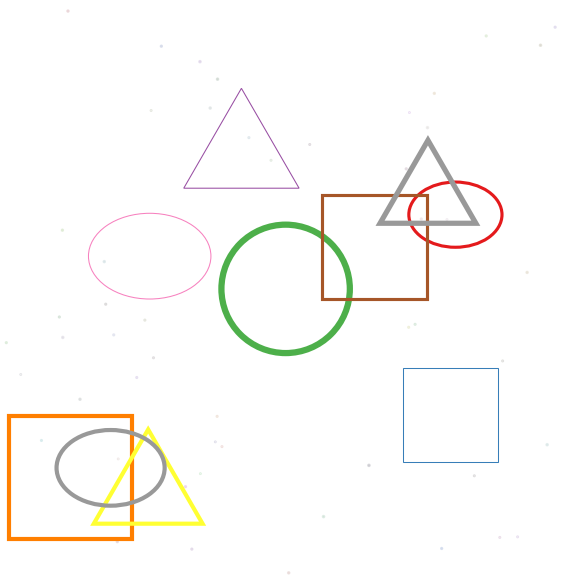[{"shape": "oval", "thickness": 1.5, "radius": 0.4, "center": [0.789, 0.627]}, {"shape": "square", "thickness": 0.5, "radius": 0.41, "center": [0.78, 0.28]}, {"shape": "circle", "thickness": 3, "radius": 0.56, "center": [0.495, 0.499]}, {"shape": "triangle", "thickness": 0.5, "radius": 0.58, "center": [0.418, 0.731]}, {"shape": "square", "thickness": 2, "radius": 0.53, "center": [0.122, 0.172]}, {"shape": "triangle", "thickness": 2, "radius": 0.54, "center": [0.257, 0.147]}, {"shape": "square", "thickness": 1.5, "radius": 0.45, "center": [0.648, 0.571]}, {"shape": "oval", "thickness": 0.5, "radius": 0.53, "center": [0.259, 0.556]}, {"shape": "oval", "thickness": 2, "radius": 0.47, "center": [0.192, 0.189]}, {"shape": "triangle", "thickness": 2.5, "radius": 0.48, "center": [0.741, 0.66]}]